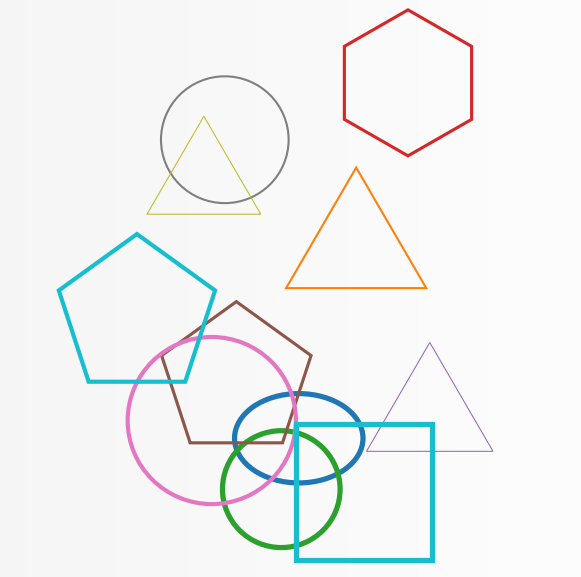[{"shape": "oval", "thickness": 2.5, "radius": 0.55, "center": [0.514, 0.24]}, {"shape": "triangle", "thickness": 1, "radius": 0.7, "center": [0.613, 0.57]}, {"shape": "circle", "thickness": 2.5, "radius": 0.51, "center": [0.484, 0.152]}, {"shape": "hexagon", "thickness": 1.5, "radius": 0.63, "center": [0.702, 0.856]}, {"shape": "triangle", "thickness": 0.5, "radius": 0.63, "center": [0.739, 0.28]}, {"shape": "pentagon", "thickness": 1.5, "radius": 0.68, "center": [0.407, 0.342]}, {"shape": "circle", "thickness": 2, "radius": 0.72, "center": [0.364, 0.271]}, {"shape": "circle", "thickness": 1, "radius": 0.55, "center": [0.387, 0.757]}, {"shape": "triangle", "thickness": 0.5, "radius": 0.57, "center": [0.351, 0.685]}, {"shape": "square", "thickness": 2.5, "radius": 0.59, "center": [0.626, 0.147]}, {"shape": "pentagon", "thickness": 2, "radius": 0.71, "center": [0.236, 0.452]}]